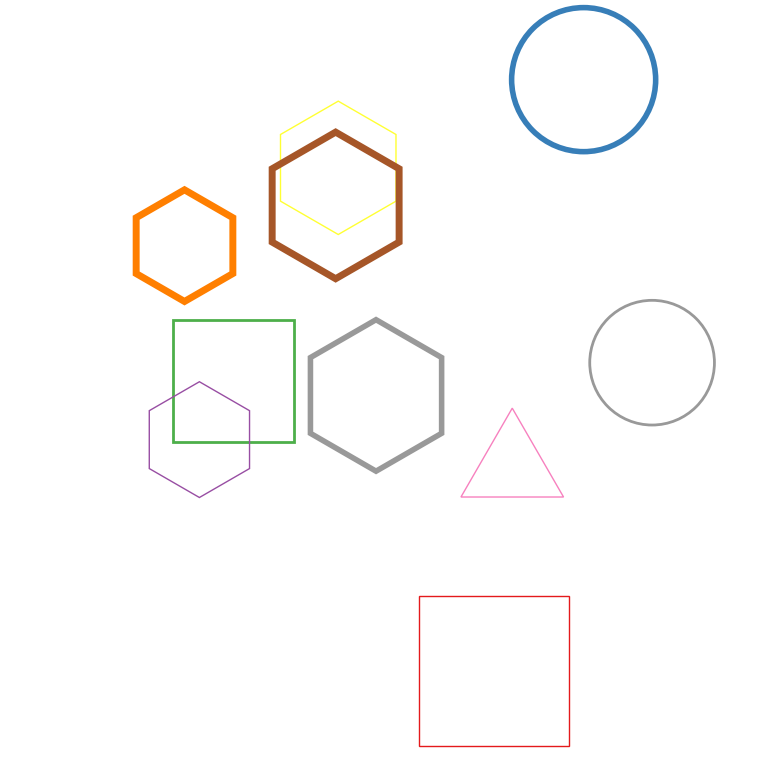[{"shape": "square", "thickness": 0.5, "radius": 0.49, "center": [0.642, 0.128]}, {"shape": "circle", "thickness": 2, "radius": 0.47, "center": [0.758, 0.897]}, {"shape": "square", "thickness": 1, "radius": 0.39, "center": [0.304, 0.505]}, {"shape": "hexagon", "thickness": 0.5, "radius": 0.38, "center": [0.259, 0.429]}, {"shape": "hexagon", "thickness": 2.5, "radius": 0.36, "center": [0.24, 0.681]}, {"shape": "hexagon", "thickness": 0.5, "radius": 0.43, "center": [0.439, 0.782]}, {"shape": "hexagon", "thickness": 2.5, "radius": 0.48, "center": [0.436, 0.733]}, {"shape": "triangle", "thickness": 0.5, "radius": 0.38, "center": [0.665, 0.393]}, {"shape": "circle", "thickness": 1, "radius": 0.4, "center": [0.847, 0.529]}, {"shape": "hexagon", "thickness": 2, "radius": 0.49, "center": [0.488, 0.486]}]